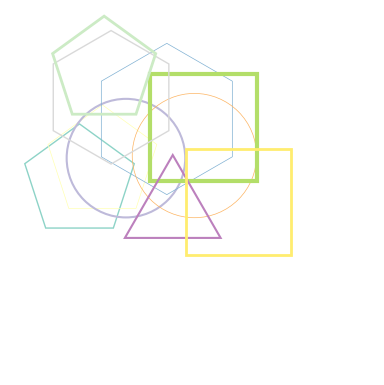[{"shape": "pentagon", "thickness": 1, "radius": 0.75, "center": [0.207, 0.529]}, {"shape": "pentagon", "thickness": 0.5, "radius": 0.74, "center": [0.266, 0.579]}, {"shape": "circle", "thickness": 1.5, "radius": 0.77, "center": [0.327, 0.589]}, {"shape": "hexagon", "thickness": 0.5, "radius": 0.98, "center": [0.433, 0.691]}, {"shape": "circle", "thickness": 0.5, "radius": 0.81, "center": [0.505, 0.596]}, {"shape": "square", "thickness": 3, "radius": 0.69, "center": [0.528, 0.67]}, {"shape": "hexagon", "thickness": 1, "radius": 0.87, "center": [0.288, 0.747]}, {"shape": "triangle", "thickness": 1.5, "radius": 0.72, "center": [0.449, 0.454]}, {"shape": "pentagon", "thickness": 2, "radius": 0.7, "center": [0.27, 0.817]}, {"shape": "square", "thickness": 2, "radius": 0.68, "center": [0.619, 0.475]}]